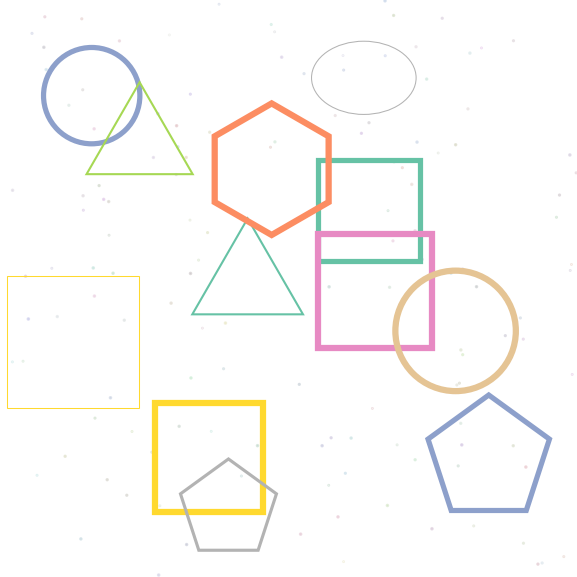[{"shape": "square", "thickness": 2.5, "radius": 0.44, "center": [0.639, 0.635]}, {"shape": "triangle", "thickness": 1, "radius": 0.55, "center": [0.429, 0.51]}, {"shape": "hexagon", "thickness": 3, "radius": 0.57, "center": [0.47, 0.706]}, {"shape": "circle", "thickness": 2.5, "radius": 0.42, "center": [0.159, 0.834]}, {"shape": "pentagon", "thickness": 2.5, "radius": 0.55, "center": [0.846, 0.205]}, {"shape": "square", "thickness": 3, "radius": 0.49, "center": [0.649, 0.495]}, {"shape": "triangle", "thickness": 1, "radius": 0.53, "center": [0.242, 0.751]}, {"shape": "square", "thickness": 3, "radius": 0.47, "center": [0.362, 0.207]}, {"shape": "square", "thickness": 0.5, "radius": 0.57, "center": [0.127, 0.406]}, {"shape": "circle", "thickness": 3, "radius": 0.52, "center": [0.789, 0.426]}, {"shape": "oval", "thickness": 0.5, "radius": 0.45, "center": [0.63, 0.864]}, {"shape": "pentagon", "thickness": 1.5, "radius": 0.44, "center": [0.396, 0.117]}]